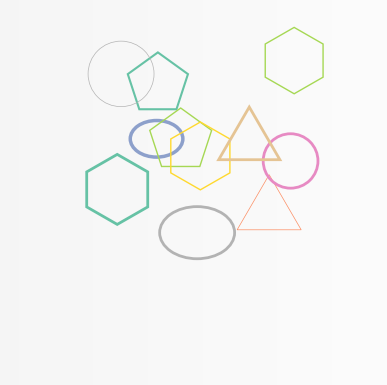[{"shape": "hexagon", "thickness": 2, "radius": 0.45, "center": [0.303, 0.508]}, {"shape": "pentagon", "thickness": 1.5, "radius": 0.41, "center": [0.407, 0.782]}, {"shape": "triangle", "thickness": 0.5, "radius": 0.48, "center": [0.695, 0.451]}, {"shape": "oval", "thickness": 2.5, "radius": 0.34, "center": [0.404, 0.639]}, {"shape": "circle", "thickness": 2, "radius": 0.35, "center": [0.75, 0.582]}, {"shape": "pentagon", "thickness": 1, "radius": 0.42, "center": [0.466, 0.636]}, {"shape": "hexagon", "thickness": 1, "radius": 0.43, "center": [0.759, 0.843]}, {"shape": "hexagon", "thickness": 1, "radius": 0.44, "center": [0.517, 0.595]}, {"shape": "triangle", "thickness": 2, "radius": 0.46, "center": [0.643, 0.631]}, {"shape": "oval", "thickness": 2, "radius": 0.48, "center": [0.509, 0.396]}, {"shape": "circle", "thickness": 0.5, "radius": 0.43, "center": [0.312, 0.808]}]